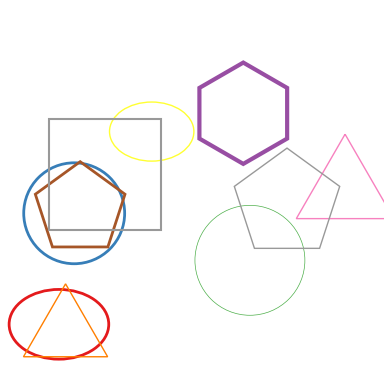[{"shape": "oval", "thickness": 2, "radius": 0.65, "center": [0.153, 0.158]}, {"shape": "circle", "thickness": 2, "radius": 0.66, "center": [0.193, 0.446]}, {"shape": "circle", "thickness": 0.5, "radius": 0.71, "center": [0.649, 0.324]}, {"shape": "hexagon", "thickness": 3, "radius": 0.66, "center": [0.632, 0.706]}, {"shape": "triangle", "thickness": 1, "radius": 0.63, "center": [0.17, 0.136]}, {"shape": "oval", "thickness": 1, "radius": 0.55, "center": [0.394, 0.658]}, {"shape": "pentagon", "thickness": 2, "radius": 0.61, "center": [0.208, 0.458]}, {"shape": "triangle", "thickness": 1, "radius": 0.73, "center": [0.896, 0.505]}, {"shape": "square", "thickness": 1.5, "radius": 0.72, "center": [0.273, 0.547]}, {"shape": "pentagon", "thickness": 1, "radius": 0.72, "center": [0.745, 0.471]}]